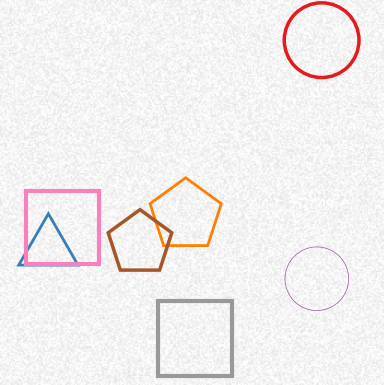[{"shape": "circle", "thickness": 2.5, "radius": 0.49, "center": [0.835, 0.896]}, {"shape": "triangle", "thickness": 2, "radius": 0.44, "center": [0.126, 0.356]}, {"shape": "circle", "thickness": 0.5, "radius": 0.41, "center": [0.823, 0.276]}, {"shape": "pentagon", "thickness": 2, "radius": 0.49, "center": [0.482, 0.441]}, {"shape": "pentagon", "thickness": 2.5, "radius": 0.43, "center": [0.364, 0.369]}, {"shape": "square", "thickness": 3, "radius": 0.48, "center": [0.162, 0.409]}, {"shape": "square", "thickness": 3, "radius": 0.48, "center": [0.507, 0.121]}]